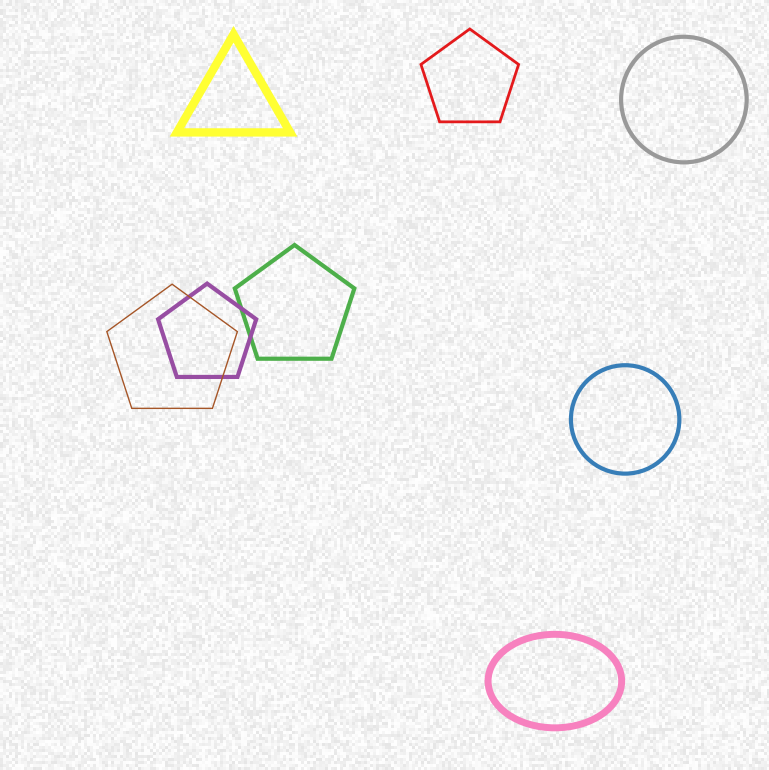[{"shape": "pentagon", "thickness": 1, "radius": 0.33, "center": [0.61, 0.896]}, {"shape": "circle", "thickness": 1.5, "radius": 0.35, "center": [0.812, 0.455]}, {"shape": "pentagon", "thickness": 1.5, "radius": 0.41, "center": [0.383, 0.6]}, {"shape": "pentagon", "thickness": 1.5, "radius": 0.34, "center": [0.269, 0.565]}, {"shape": "triangle", "thickness": 3, "radius": 0.42, "center": [0.303, 0.871]}, {"shape": "pentagon", "thickness": 0.5, "radius": 0.45, "center": [0.224, 0.542]}, {"shape": "oval", "thickness": 2.5, "radius": 0.43, "center": [0.721, 0.115]}, {"shape": "circle", "thickness": 1.5, "radius": 0.41, "center": [0.888, 0.871]}]